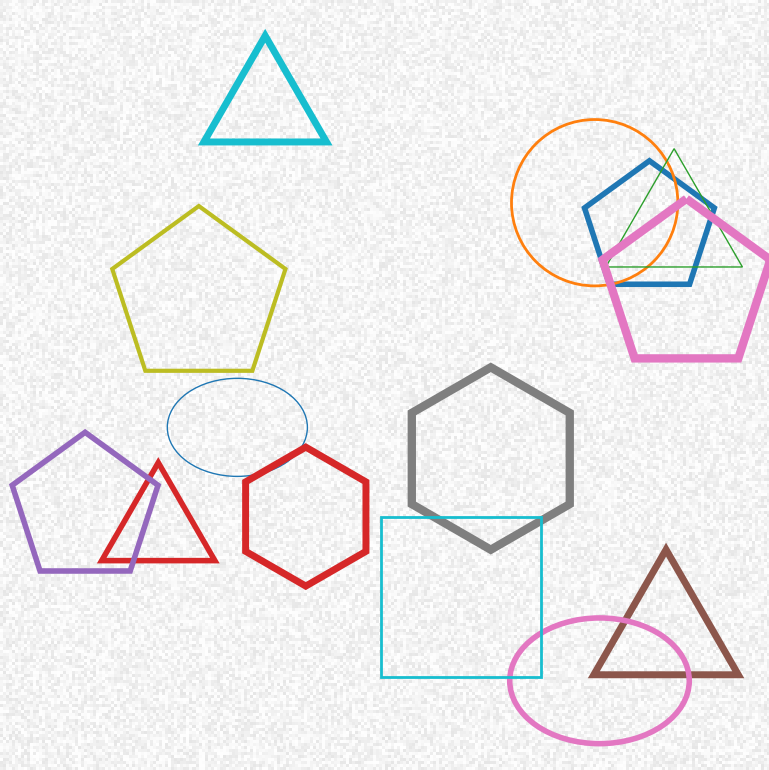[{"shape": "pentagon", "thickness": 2, "radius": 0.44, "center": [0.843, 0.703]}, {"shape": "oval", "thickness": 0.5, "radius": 0.45, "center": [0.308, 0.445]}, {"shape": "circle", "thickness": 1, "radius": 0.54, "center": [0.772, 0.737]}, {"shape": "triangle", "thickness": 0.5, "radius": 0.51, "center": [0.875, 0.704]}, {"shape": "triangle", "thickness": 2, "radius": 0.42, "center": [0.206, 0.314]}, {"shape": "hexagon", "thickness": 2.5, "radius": 0.45, "center": [0.397, 0.329]}, {"shape": "pentagon", "thickness": 2, "radius": 0.5, "center": [0.111, 0.339]}, {"shape": "triangle", "thickness": 2.5, "radius": 0.54, "center": [0.865, 0.178]}, {"shape": "oval", "thickness": 2, "radius": 0.58, "center": [0.779, 0.116]}, {"shape": "pentagon", "thickness": 3, "radius": 0.57, "center": [0.891, 0.627]}, {"shape": "hexagon", "thickness": 3, "radius": 0.59, "center": [0.637, 0.405]}, {"shape": "pentagon", "thickness": 1.5, "radius": 0.59, "center": [0.258, 0.614]}, {"shape": "triangle", "thickness": 2.5, "radius": 0.46, "center": [0.344, 0.862]}, {"shape": "square", "thickness": 1, "radius": 0.52, "center": [0.599, 0.225]}]